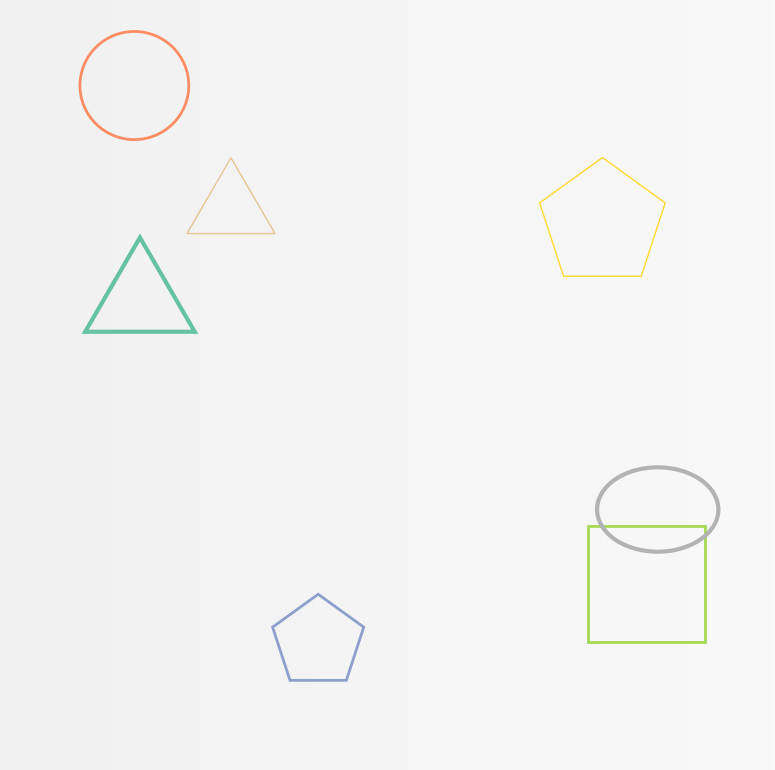[{"shape": "triangle", "thickness": 1.5, "radius": 0.41, "center": [0.181, 0.61]}, {"shape": "circle", "thickness": 1, "radius": 0.35, "center": [0.173, 0.889]}, {"shape": "pentagon", "thickness": 1, "radius": 0.31, "center": [0.411, 0.166]}, {"shape": "square", "thickness": 1, "radius": 0.38, "center": [0.835, 0.242]}, {"shape": "pentagon", "thickness": 0.5, "radius": 0.43, "center": [0.777, 0.71]}, {"shape": "triangle", "thickness": 0.5, "radius": 0.33, "center": [0.298, 0.729]}, {"shape": "oval", "thickness": 1.5, "radius": 0.39, "center": [0.849, 0.338]}]